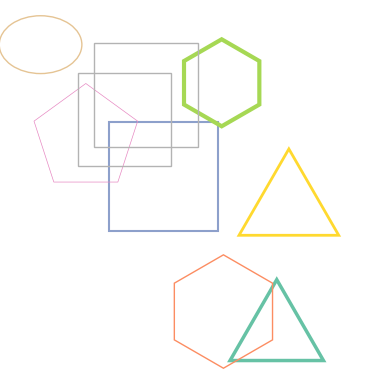[{"shape": "triangle", "thickness": 2.5, "radius": 0.7, "center": [0.719, 0.134]}, {"shape": "hexagon", "thickness": 1, "radius": 0.74, "center": [0.58, 0.191]}, {"shape": "square", "thickness": 1.5, "radius": 0.71, "center": [0.425, 0.542]}, {"shape": "pentagon", "thickness": 0.5, "radius": 0.71, "center": [0.223, 0.642]}, {"shape": "hexagon", "thickness": 3, "radius": 0.56, "center": [0.576, 0.785]}, {"shape": "triangle", "thickness": 2, "radius": 0.75, "center": [0.75, 0.464]}, {"shape": "oval", "thickness": 1, "radius": 0.54, "center": [0.105, 0.884]}, {"shape": "square", "thickness": 1, "radius": 0.6, "center": [0.323, 0.691]}, {"shape": "square", "thickness": 1, "radius": 0.68, "center": [0.38, 0.753]}]